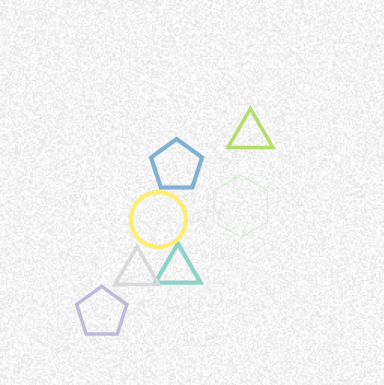[{"shape": "triangle", "thickness": 3, "radius": 0.34, "center": [0.462, 0.3]}, {"shape": "pentagon", "thickness": 2.5, "radius": 0.34, "center": [0.264, 0.188]}, {"shape": "pentagon", "thickness": 3, "radius": 0.35, "center": [0.459, 0.569]}, {"shape": "triangle", "thickness": 2.5, "radius": 0.34, "center": [0.65, 0.65]}, {"shape": "triangle", "thickness": 2.5, "radius": 0.33, "center": [0.356, 0.294]}, {"shape": "hexagon", "thickness": 0.5, "radius": 0.4, "center": [0.625, 0.464]}, {"shape": "circle", "thickness": 3, "radius": 0.36, "center": [0.411, 0.43]}]